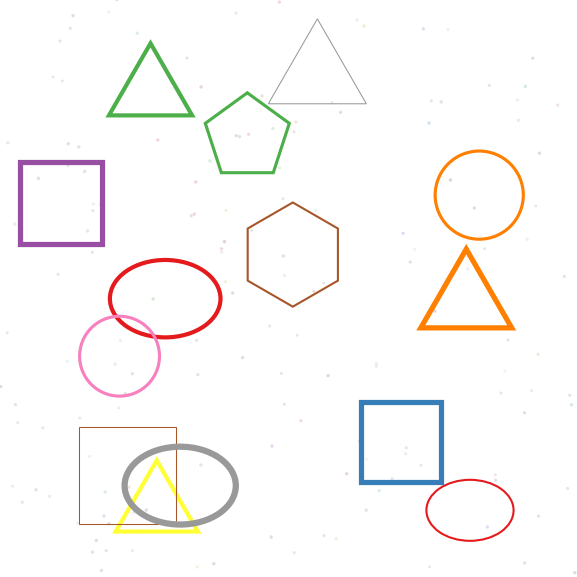[{"shape": "oval", "thickness": 2, "radius": 0.48, "center": [0.286, 0.482]}, {"shape": "oval", "thickness": 1, "radius": 0.38, "center": [0.814, 0.115]}, {"shape": "square", "thickness": 2.5, "radius": 0.35, "center": [0.695, 0.234]}, {"shape": "triangle", "thickness": 2, "radius": 0.42, "center": [0.261, 0.841]}, {"shape": "pentagon", "thickness": 1.5, "radius": 0.38, "center": [0.428, 0.762]}, {"shape": "square", "thickness": 2.5, "radius": 0.35, "center": [0.105, 0.647]}, {"shape": "triangle", "thickness": 2.5, "radius": 0.45, "center": [0.807, 0.477]}, {"shape": "circle", "thickness": 1.5, "radius": 0.38, "center": [0.83, 0.661]}, {"shape": "triangle", "thickness": 2, "radius": 0.41, "center": [0.271, 0.12]}, {"shape": "hexagon", "thickness": 1, "radius": 0.45, "center": [0.507, 0.558]}, {"shape": "square", "thickness": 0.5, "radius": 0.42, "center": [0.221, 0.176]}, {"shape": "circle", "thickness": 1.5, "radius": 0.35, "center": [0.207, 0.382]}, {"shape": "oval", "thickness": 3, "radius": 0.48, "center": [0.312, 0.158]}, {"shape": "triangle", "thickness": 0.5, "radius": 0.49, "center": [0.55, 0.868]}]